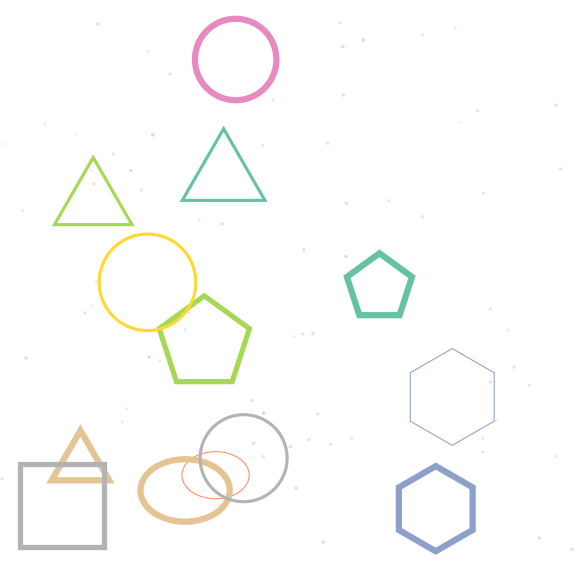[{"shape": "pentagon", "thickness": 3, "radius": 0.3, "center": [0.657, 0.501]}, {"shape": "triangle", "thickness": 1.5, "radius": 0.41, "center": [0.387, 0.693]}, {"shape": "oval", "thickness": 0.5, "radius": 0.29, "center": [0.373, 0.176]}, {"shape": "hexagon", "thickness": 3, "radius": 0.37, "center": [0.755, 0.118]}, {"shape": "hexagon", "thickness": 0.5, "radius": 0.42, "center": [0.783, 0.312]}, {"shape": "circle", "thickness": 3, "radius": 0.35, "center": [0.408, 0.896]}, {"shape": "triangle", "thickness": 1.5, "radius": 0.39, "center": [0.161, 0.649]}, {"shape": "pentagon", "thickness": 2.5, "radius": 0.41, "center": [0.354, 0.405]}, {"shape": "circle", "thickness": 1.5, "radius": 0.42, "center": [0.255, 0.51]}, {"shape": "triangle", "thickness": 3, "radius": 0.29, "center": [0.139, 0.196]}, {"shape": "oval", "thickness": 3, "radius": 0.39, "center": [0.321, 0.15]}, {"shape": "circle", "thickness": 1.5, "radius": 0.38, "center": [0.422, 0.206]}, {"shape": "square", "thickness": 2.5, "radius": 0.36, "center": [0.107, 0.124]}]